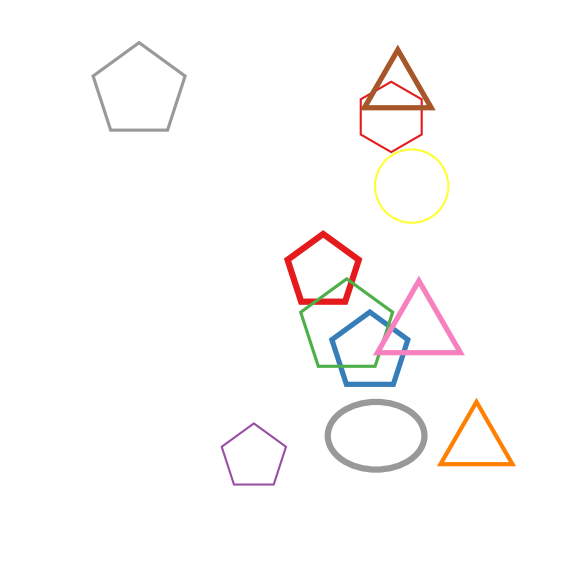[{"shape": "hexagon", "thickness": 1, "radius": 0.3, "center": [0.677, 0.797]}, {"shape": "pentagon", "thickness": 3, "radius": 0.32, "center": [0.56, 0.529]}, {"shape": "pentagon", "thickness": 2.5, "radius": 0.35, "center": [0.64, 0.39]}, {"shape": "pentagon", "thickness": 1.5, "radius": 0.42, "center": [0.6, 0.433]}, {"shape": "pentagon", "thickness": 1, "radius": 0.29, "center": [0.44, 0.207]}, {"shape": "triangle", "thickness": 2, "radius": 0.36, "center": [0.825, 0.231]}, {"shape": "circle", "thickness": 1, "radius": 0.32, "center": [0.713, 0.677]}, {"shape": "triangle", "thickness": 2.5, "radius": 0.33, "center": [0.689, 0.846]}, {"shape": "triangle", "thickness": 2.5, "radius": 0.41, "center": [0.725, 0.43]}, {"shape": "pentagon", "thickness": 1.5, "radius": 0.42, "center": [0.241, 0.842]}, {"shape": "oval", "thickness": 3, "radius": 0.42, "center": [0.651, 0.245]}]